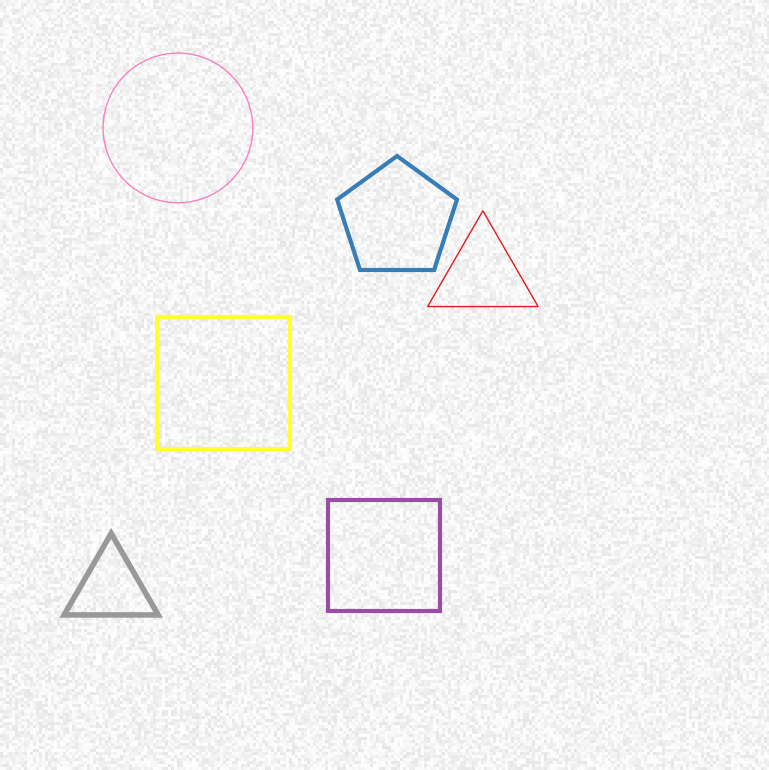[{"shape": "triangle", "thickness": 0.5, "radius": 0.41, "center": [0.627, 0.643]}, {"shape": "pentagon", "thickness": 1.5, "radius": 0.41, "center": [0.516, 0.716]}, {"shape": "square", "thickness": 1.5, "radius": 0.36, "center": [0.499, 0.279]}, {"shape": "square", "thickness": 1.5, "radius": 0.43, "center": [0.29, 0.503]}, {"shape": "circle", "thickness": 0.5, "radius": 0.49, "center": [0.231, 0.834]}, {"shape": "triangle", "thickness": 2, "radius": 0.35, "center": [0.144, 0.237]}]